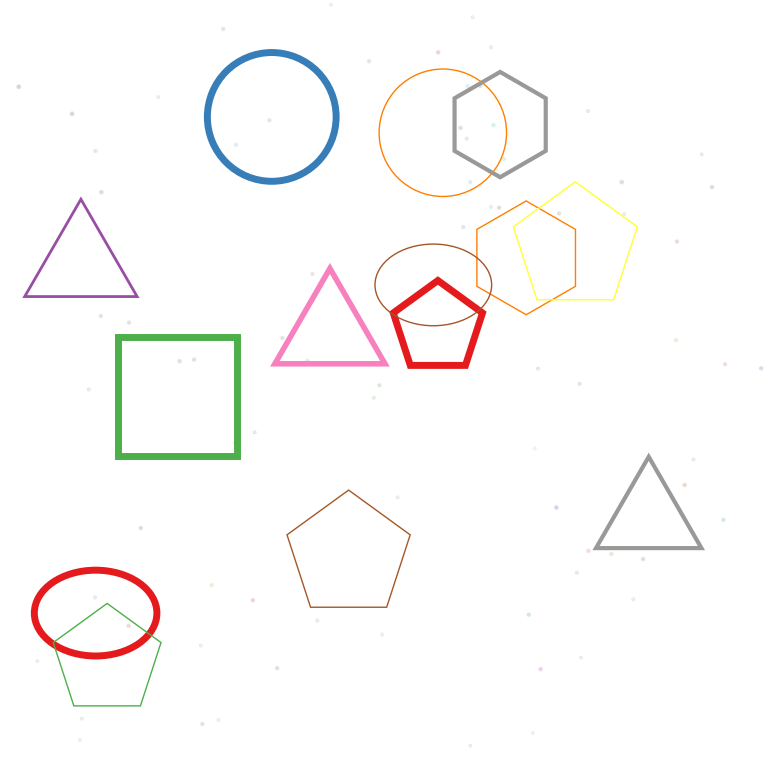[{"shape": "pentagon", "thickness": 2.5, "radius": 0.3, "center": [0.569, 0.575]}, {"shape": "oval", "thickness": 2.5, "radius": 0.4, "center": [0.124, 0.204]}, {"shape": "circle", "thickness": 2.5, "radius": 0.42, "center": [0.353, 0.848]}, {"shape": "pentagon", "thickness": 0.5, "radius": 0.37, "center": [0.139, 0.143]}, {"shape": "square", "thickness": 2.5, "radius": 0.39, "center": [0.231, 0.485]}, {"shape": "triangle", "thickness": 1, "radius": 0.42, "center": [0.105, 0.657]}, {"shape": "hexagon", "thickness": 0.5, "radius": 0.37, "center": [0.683, 0.665]}, {"shape": "circle", "thickness": 0.5, "radius": 0.41, "center": [0.575, 0.828]}, {"shape": "pentagon", "thickness": 0.5, "radius": 0.42, "center": [0.747, 0.679]}, {"shape": "pentagon", "thickness": 0.5, "radius": 0.42, "center": [0.453, 0.279]}, {"shape": "oval", "thickness": 0.5, "radius": 0.38, "center": [0.563, 0.63]}, {"shape": "triangle", "thickness": 2, "radius": 0.41, "center": [0.428, 0.569]}, {"shape": "triangle", "thickness": 1.5, "radius": 0.4, "center": [0.842, 0.328]}, {"shape": "hexagon", "thickness": 1.5, "radius": 0.34, "center": [0.65, 0.838]}]